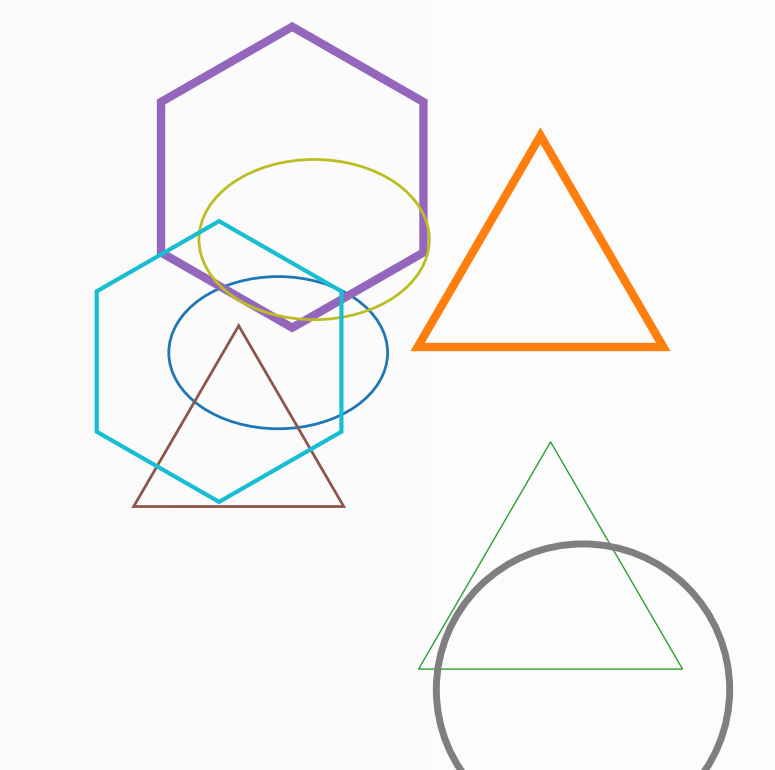[{"shape": "oval", "thickness": 1, "radius": 0.71, "center": [0.359, 0.542]}, {"shape": "triangle", "thickness": 3, "radius": 0.91, "center": [0.697, 0.641]}, {"shape": "triangle", "thickness": 0.5, "radius": 0.98, "center": [0.71, 0.229]}, {"shape": "hexagon", "thickness": 3, "radius": 0.98, "center": [0.377, 0.77]}, {"shape": "triangle", "thickness": 1, "radius": 0.78, "center": [0.308, 0.42]}, {"shape": "circle", "thickness": 2.5, "radius": 0.95, "center": [0.752, 0.104]}, {"shape": "oval", "thickness": 1, "radius": 0.74, "center": [0.405, 0.689]}, {"shape": "hexagon", "thickness": 1.5, "radius": 0.91, "center": [0.283, 0.53]}]